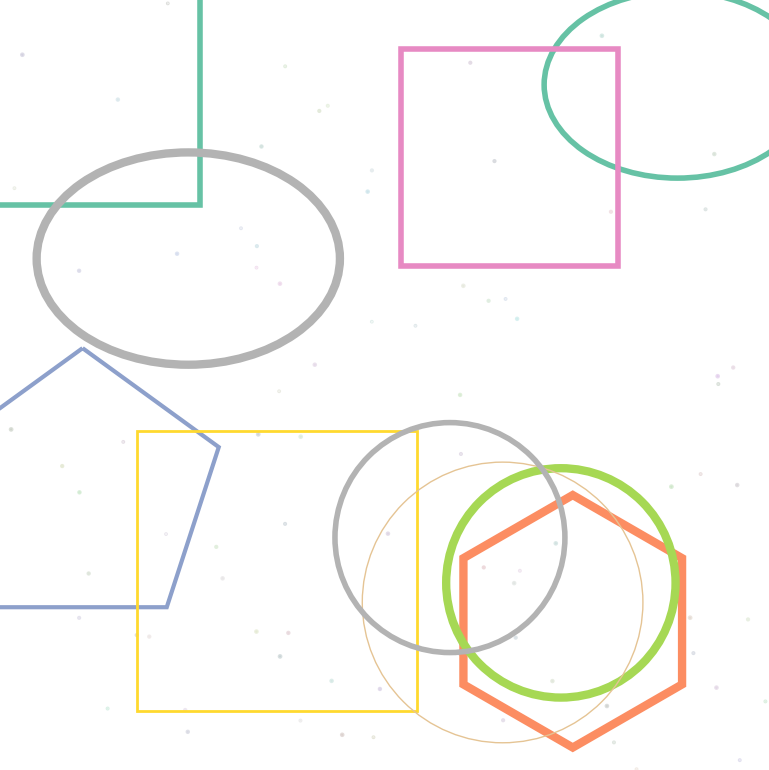[{"shape": "oval", "thickness": 2, "radius": 0.87, "center": [0.88, 0.89]}, {"shape": "square", "thickness": 2, "radius": 0.68, "center": [0.123, 0.87]}, {"shape": "hexagon", "thickness": 3, "radius": 0.82, "center": [0.744, 0.193]}, {"shape": "pentagon", "thickness": 1.5, "radius": 0.93, "center": [0.107, 0.362]}, {"shape": "square", "thickness": 2, "radius": 0.71, "center": [0.662, 0.795]}, {"shape": "circle", "thickness": 3, "radius": 0.74, "center": [0.728, 0.243]}, {"shape": "square", "thickness": 1, "radius": 0.91, "center": [0.359, 0.259]}, {"shape": "circle", "thickness": 0.5, "radius": 0.91, "center": [0.653, 0.218]}, {"shape": "oval", "thickness": 3, "radius": 0.98, "center": [0.245, 0.664]}, {"shape": "circle", "thickness": 2, "radius": 0.75, "center": [0.584, 0.302]}]